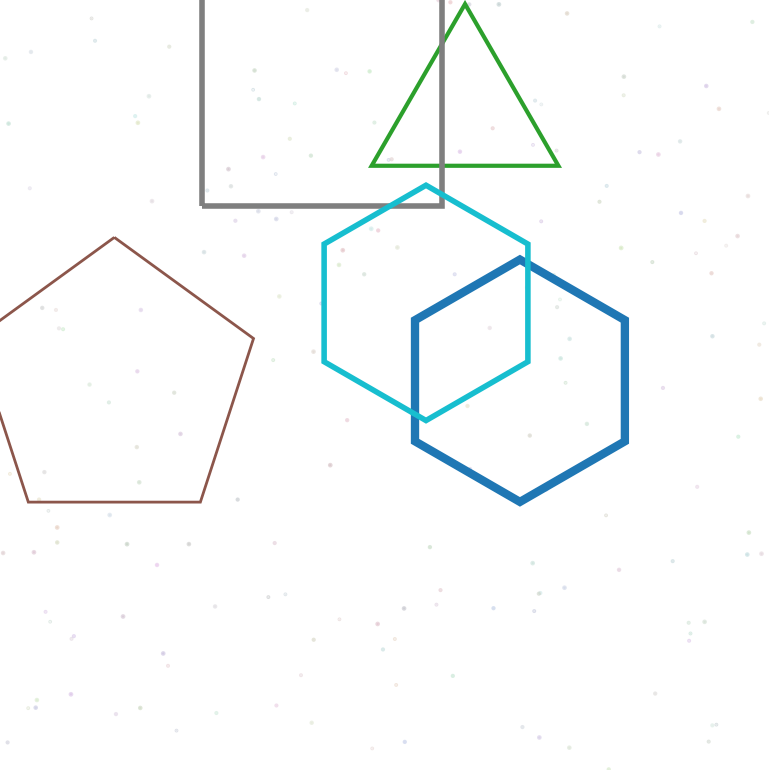[{"shape": "hexagon", "thickness": 3, "radius": 0.79, "center": [0.675, 0.506]}, {"shape": "triangle", "thickness": 1.5, "radius": 0.7, "center": [0.604, 0.855]}, {"shape": "pentagon", "thickness": 1, "radius": 0.95, "center": [0.149, 0.502]}, {"shape": "square", "thickness": 2, "radius": 0.78, "center": [0.418, 0.888]}, {"shape": "hexagon", "thickness": 2, "radius": 0.76, "center": [0.553, 0.607]}]